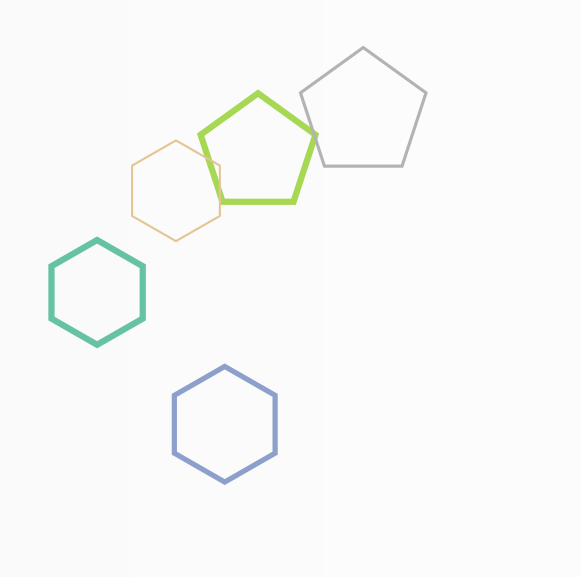[{"shape": "hexagon", "thickness": 3, "radius": 0.45, "center": [0.167, 0.493]}, {"shape": "hexagon", "thickness": 2.5, "radius": 0.5, "center": [0.387, 0.264]}, {"shape": "pentagon", "thickness": 3, "radius": 0.52, "center": [0.444, 0.734]}, {"shape": "hexagon", "thickness": 1, "radius": 0.44, "center": [0.303, 0.669]}, {"shape": "pentagon", "thickness": 1.5, "radius": 0.57, "center": [0.625, 0.803]}]